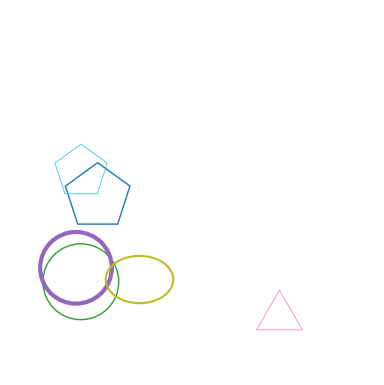[{"shape": "pentagon", "thickness": 1, "radius": 0.44, "center": [0.254, 0.489]}, {"shape": "circle", "thickness": 1, "radius": 0.49, "center": [0.21, 0.268]}, {"shape": "circle", "thickness": 3, "radius": 0.47, "center": [0.197, 0.304]}, {"shape": "triangle", "thickness": 0.5, "radius": 0.34, "center": [0.726, 0.178]}, {"shape": "oval", "thickness": 1.5, "radius": 0.44, "center": [0.362, 0.274]}, {"shape": "pentagon", "thickness": 0.5, "radius": 0.36, "center": [0.211, 0.554]}]